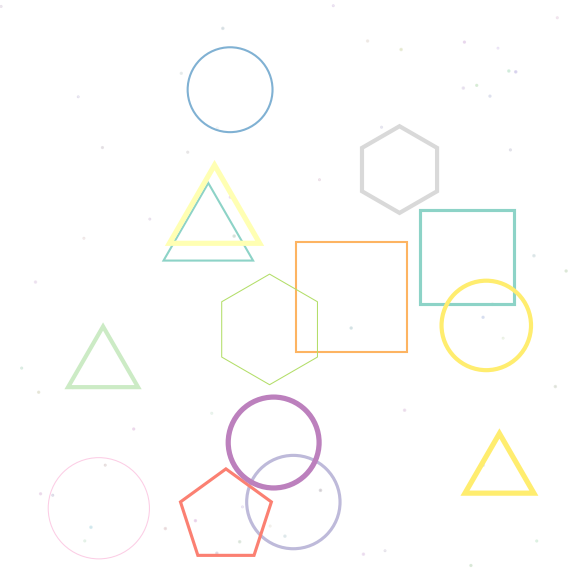[{"shape": "triangle", "thickness": 1, "radius": 0.45, "center": [0.361, 0.593]}, {"shape": "square", "thickness": 1.5, "radius": 0.41, "center": [0.808, 0.554]}, {"shape": "triangle", "thickness": 2.5, "radius": 0.45, "center": [0.372, 0.623]}, {"shape": "circle", "thickness": 1.5, "radius": 0.4, "center": [0.508, 0.13]}, {"shape": "pentagon", "thickness": 1.5, "radius": 0.41, "center": [0.391, 0.104]}, {"shape": "circle", "thickness": 1, "radius": 0.37, "center": [0.398, 0.844]}, {"shape": "square", "thickness": 1, "radius": 0.48, "center": [0.608, 0.485]}, {"shape": "hexagon", "thickness": 0.5, "radius": 0.48, "center": [0.467, 0.429]}, {"shape": "circle", "thickness": 0.5, "radius": 0.44, "center": [0.171, 0.119]}, {"shape": "hexagon", "thickness": 2, "radius": 0.38, "center": [0.692, 0.706]}, {"shape": "circle", "thickness": 2.5, "radius": 0.39, "center": [0.474, 0.233]}, {"shape": "triangle", "thickness": 2, "radius": 0.35, "center": [0.178, 0.364]}, {"shape": "circle", "thickness": 2, "radius": 0.39, "center": [0.842, 0.436]}, {"shape": "triangle", "thickness": 2.5, "radius": 0.34, "center": [0.865, 0.18]}]